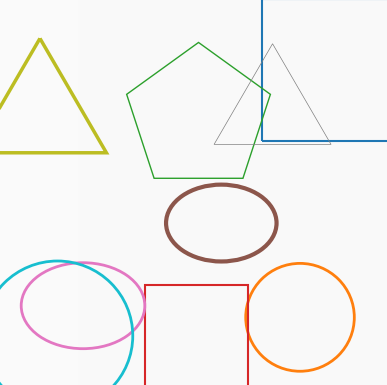[{"shape": "square", "thickness": 1.5, "radius": 0.92, "center": [0.861, 0.818]}, {"shape": "circle", "thickness": 2, "radius": 0.7, "center": [0.774, 0.176]}, {"shape": "pentagon", "thickness": 1, "radius": 0.98, "center": [0.512, 0.695]}, {"shape": "square", "thickness": 1.5, "radius": 0.67, "center": [0.507, 0.126]}, {"shape": "oval", "thickness": 3, "radius": 0.71, "center": [0.571, 0.421]}, {"shape": "oval", "thickness": 2, "radius": 0.8, "center": [0.214, 0.206]}, {"shape": "triangle", "thickness": 0.5, "radius": 0.87, "center": [0.703, 0.712]}, {"shape": "triangle", "thickness": 2.5, "radius": 0.99, "center": [0.103, 0.702]}, {"shape": "circle", "thickness": 2, "radius": 0.97, "center": [0.148, 0.128]}]